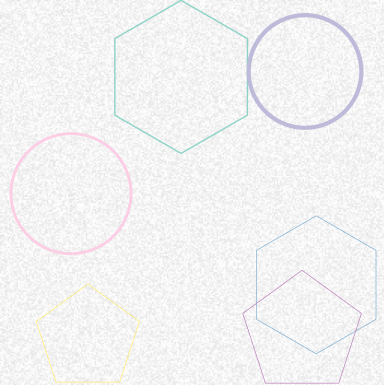[{"shape": "hexagon", "thickness": 1, "radius": 0.99, "center": [0.47, 0.8]}, {"shape": "circle", "thickness": 3, "radius": 0.73, "center": [0.792, 0.814]}, {"shape": "hexagon", "thickness": 0.5, "radius": 0.9, "center": [0.821, 0.26]}, {"shape": "circle", "thickness": 2, "radius": 0.78, "center": [0.184, 0.497]}, {"shape": "pentagon", "thickness": 0.5, "radius": 0.81, "center": [0.785, 0.136]}, {"shape": "pentagon", "thickness": 0.5, "radius": 0.7, "center": [0.228, 0.121]}]